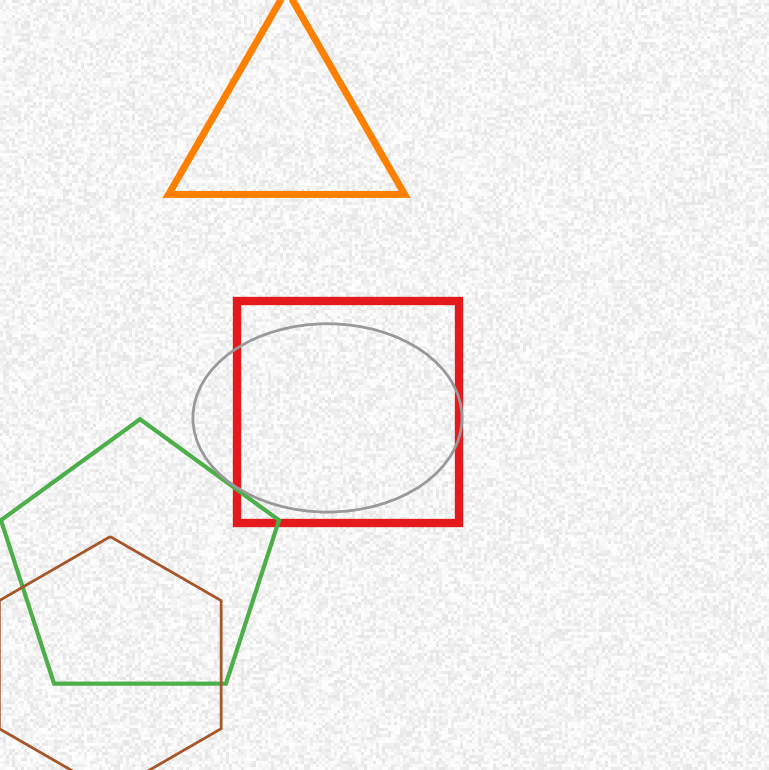[{"shape": "square", "thickness": 3, "radius": 0.72, "center": [0.451, 0.465]}, {"shape": "pentagon", "thickness": 1.5, "radius": 0.95, "center": [0.182, 0.266]}, {"shape": "triangle", "thickness": 2.5, "radius": 0.89, "center": [0.372, 0.836]}, {"shape": "hexagon", "thickness": 1, "radius": 0.83, "center": [0.143, 0.137]}, {"shape": "oval", "thickness": 1, "radius": 0.87, "center": [0.425, 0.457]}]